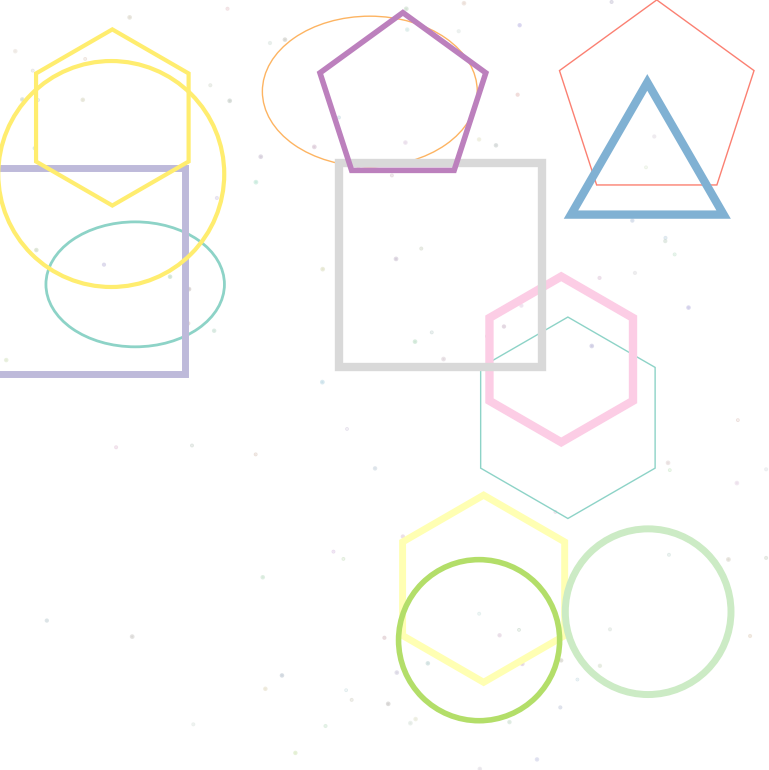[{"shape": "oval", "thickness": 1, "radius": 0.58, "center": [0.176, 0.631]}, {"shape": "hexagon", "thickness": 0.5, "radius": 0.65, "center": [0.738, 0.457]}, {"shape": "hexagon", "thickness": 2.5, "radius": 0.61, "center": [0.628, 0.235]}, {"shape": "square", "thickness": 2.5, "radius": 0.67, "center": [0.107, 0.648]}, {"shape": "pentagon", "thickness": 0.5, "radius": 0.66, "center": [0.853, 0.867]}, {"shape": "triangle", "thickness": 3, "radius": 0.57, "center": [0.841, 0.779]}, {"shape": "oval", "thickness": 0.5, "radius": 0.7, "center": [0.48, 0.881]}, {"shape": "circle", "thickness": 2, "radius": 0.52, "center": [0.622, 0.169]}, {"shape": "hexagon", "thickness": 3, "radius": 0.54, "center": [0.729, 0.533]}, {"shape": "square", "thickness": 3, "radius": 0.66, "center": [0.572, 0.656]}, {"shape": "pentagon", "thickness": 2, "radius": 0.57, "center": [0.523, 0.87]}, {"shape": "circle", "thickness": 2.5, "radius": 0.54, "center": [0.842, 0.206]}, {"shape": "hexagon", "thickness": 1.5, "radius": 0.57, "center": [0.146, 0.847]}, {"shape": "circle", "thickness": 1.5, "radius": 0.73, "center": [0.144, 0.774]}]